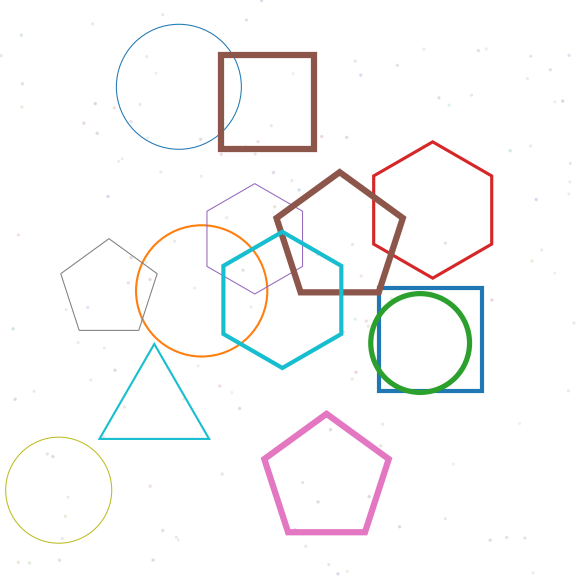[{"shape": "circle", "thickness": 0.5, "radius": 0.54, "center": [0.31, 0.849]}, {"shape": "square", "thickness": 2, "radius": 0.44, "center": [0.745, 0.412]}, {"shape": "circle", "thickness": 1, "radius": 0.57, "center": [0.349, 0.495]}, {"shape": "circle", "thickness": 2.5, "radius": 0.43, "center": [0.728, 0.405]}, {"shape": "hexagon", "thickness": 1.5, "radius": 0.59, "center": [0.749, 0.635]}, {"shape": "hexagon", "thickness": 0.5, "radius": 0.48, "center": [0.441, 0.586]}, {"shape": "square", "thickness": 3, "radius": 0.4, "center": [0.463, 0.822]}, {"shape": "pentagon", "thickness": 3, "radius": 0.58, "center": [0.588, 0.586]}, {"shape": "pentagon", "thickness": 3, "radius": 0.57, "center": [0.565, 0.169]}, {"shape": "pentagon", "thickness": 0.5, "radius": 0.44, "center": [0.189, 0.498]}, {"shape": "circle", "thickness": 0.5, "radius": 0.46, "center": [0.102, 0.15]}, {"shape": "hexagon", "thickness": 2, "radius": 0.59, "center": [0.489, 0.48]}, {"shape": "triangle", "thickness": 1, "radius": 0.55, "center": [0.267, 0.294]}]